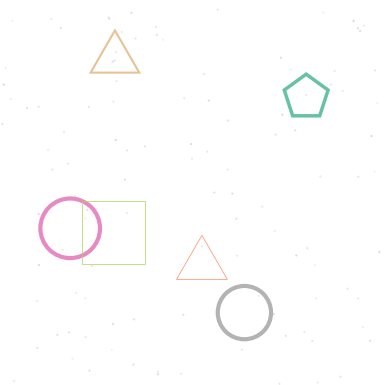[{"shape": "pentagon", "thickness": 2.5, "radius": 0.3, "center": [0.795, 0.748]}, {"shape": "triangle", "thickness": 0.5, "radius": 0.38, "center": [0.524, 0.312]}, {"shape": "circle", "thickness": 3, "radius": 0.39, "center": [0.182, 0.407]}, {"shape": "square", "thickness": 0.5, "radius": 0.41, "center": [0.295, 0.396]}, {"shape": "triangle", "thickness": 1.5, "radius": 0.36, "center": [0.299, 0.848]}, {"shape": "circle", "thickness": 3, "radius": 0.35, "center": [0.635, 0.188]}]